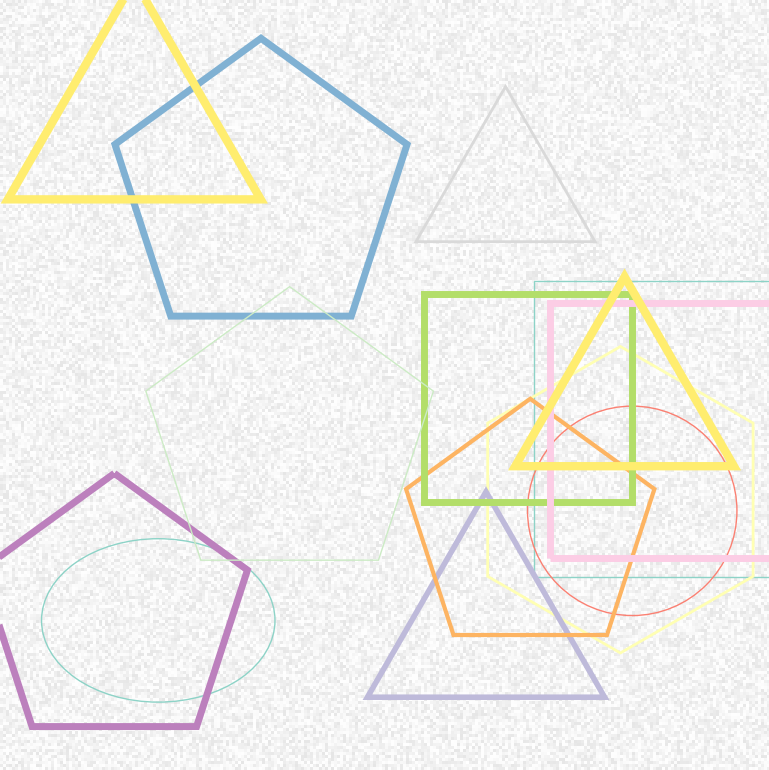[{"shape": "oval", "thickness": 0.5, "radius": 0.76, "center": [0.206, 0.194]}, {"shape": "square", "thickness": 0.5, "radius": 0.96, "center": [0.886, 0.443]}, {"shape": "hexagon", "thickness": 1, "radius": 1.0, "center": [0.806, 0.351]}, {"shape": "triangle", "thickness": 2, "radius": 0.89, "center": [0.631, 0.183]}, {"shape": "circle", "thickness": 0.5, "radius": 0.68, "center": [0.821, 0.337]}, {"shape": "pentagon", "thickness": 2.5, "radius": 1.0, "center": [0.339, 0.751]}, {"shape": "pentagon", "thickness": 1.5, "radius": 0.85, "center": [0.689, 0.313]}, {"shape": "square", "thickness": 2.5, "radius": 0.67, "center": [0.686, 0.483]}, {"shape": "square", "thickness": 2.5, "radius": 0.83, "center": [0.879, 0.441]}, {"shape": "triangle", "thickness": 1, "radius": 0.67, "center": [0.657, 0.753]}, {"shape": "pentagon", "thickness": 2.5, "radius": 0.91, "center": [0.148, 0.203]}, {"shape": "pentagon", "thickness": 0.5, "radius": 0.98, "center": [0.376, 0.431]}, {"shape": "triangle", "thickness": 3, "radius": 0.82, "center": [0.811, 0.477]}, {"shape": "triangle", "thickness": 3, "radius": 0.95, "center": [0.174, 0.836]}]